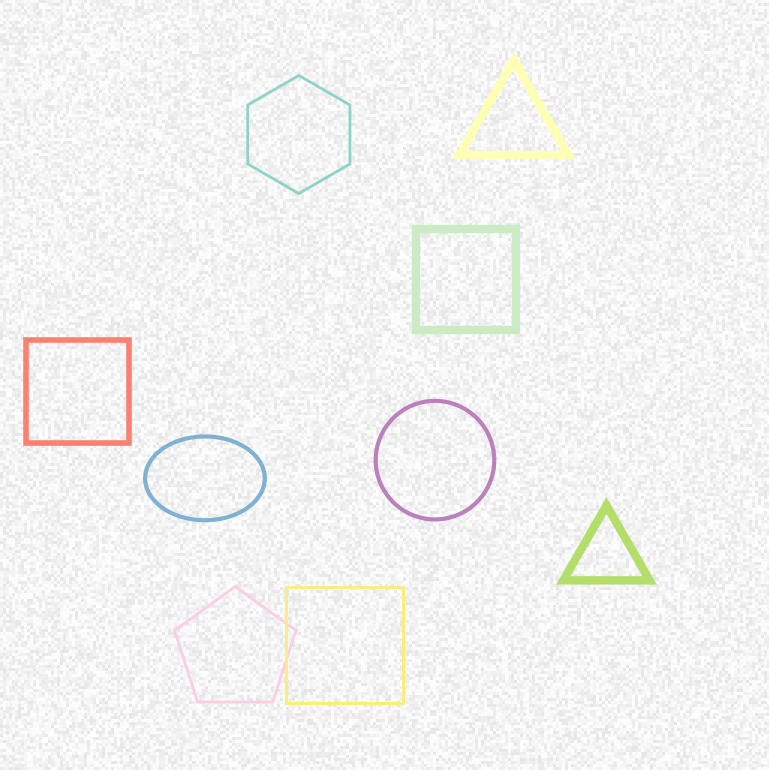[{"shape": "hexagon", "thickness": 1, "radius": 0.38, "center": [0.388, 0.825]}, {"shape": "triangle", "thickness": 3, "radius": 0.41, "center": [0.667, 0.84]}, {"shape": "square", "thickness": 2, "radius": 0.34, "center": [0.101, 0.492]}, {"shape": "oval", "thickness": 1.5, "radius": 0.39, "center": [0.266, 0.379]}, {"shape": "triangle", "thickness": 3, "radius": 0.32, "center": [0.788, 0.279]}, {"shape": "pentagon", "thickness": 1, "radius": 0.41, "center": [0.305, 0.155]}, {"shape": "circle", "thickness": 1.5, "radius": 0.39, "center": [0.565, 0.402]}, {"shape": "square", "thickness": 3, "radius": 0.33, "center": [0.605, 0.637]}, {"shape": "square", "thickness": 1, "radius": 0.38, "center": [0.448, 0.162]}]